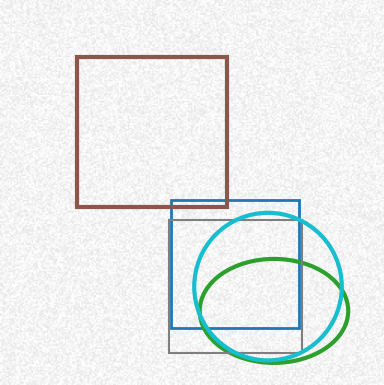[{"shape": "square", "thickness": 2, "radius": 0.83, "center": [0.61, 0.314]}, {"shape": "oval", "thickness": 3, "radius": 0.96, "center": [0.712, 0.192]}, {"shape": "square", "thickness": 3, "radius": 0.97, "center": [0.395, 0.658]}, {"shape": "square", "thickness": 1.5, "radius": 0.87, "center": [0.612, 0.256]}, {"shape": "circle", "thickness": 3, "radius": 0.96, "center": [0.696, 0.256]}]